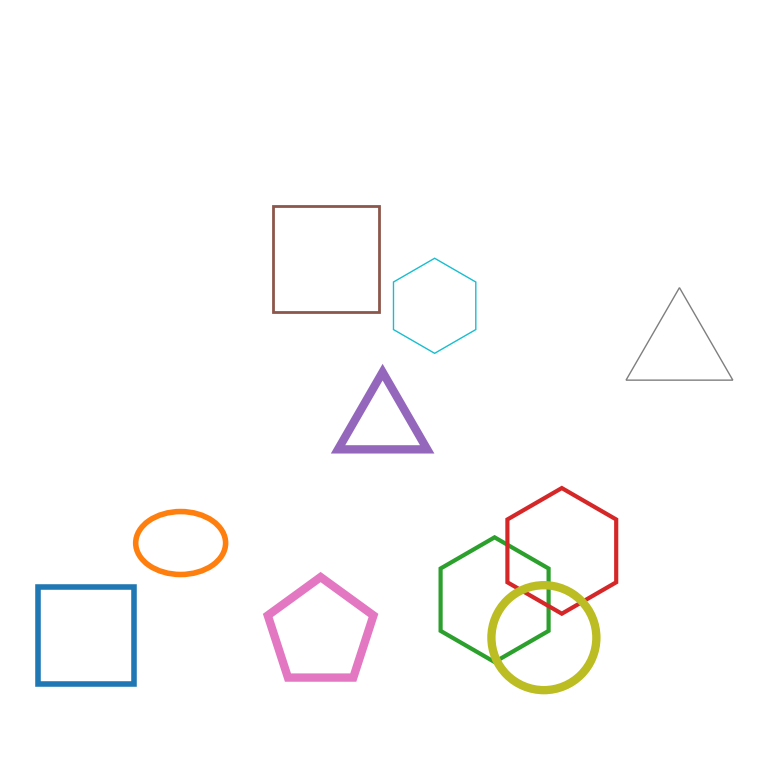[{"shape": "square", "thickness": 2, "radius": 0.31, "center": [0.112, 0.175]}, {"shape": "oval", "thickness": 2, "radius": 0.29, "center": [0.235, 0.295]}, {"shape": "hexagon", "thickness": 1.5, "radius": 0.4, "center": [0.642, 0.221]}, {"shape": "hexagon", "thickness": 1.5, "radius": 0.41, "center": [0.73, 0.285]}, {"shape": "triangle", "thickness": 3, "radius": 0.33, "center": [0.497, 0.45]}, {"shape": "square", "thickness": 1, "radius": 0.35, "center": [0.423, 0.664]}, {"shape": "pentagon", "thickness": 3, "radius": 0.36, "center": [0.416, 0.178]}, {"shape": "triangle", "thickness": 0.5, "radius": 0.4, "center": [0.882, 0.546]}, {"shape": "circle", "thickness": 3, "radius": 0.34, "center": [0.706, 0.172]}, {"shape": "hexagon", "thickness": 0.5, "radius": 0.31, "center": [0.564, 0.603]}]